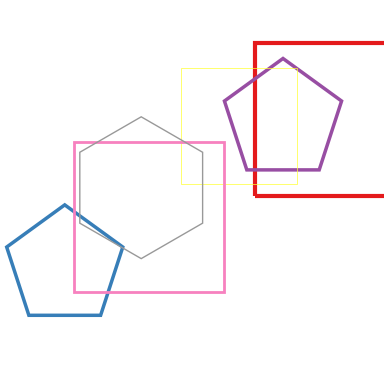[{"shape": "square", "thickness": 3, "radius": 0.99, "center": [0.86, 0.69]}, {"shape": "pentagon", "thickness": 2.5, "radius": 0.79, "center": [0.168, 0.309]}, {"shape": "pentagon", "thickness": 2.5, "radius": 0.8, "center": [0.735, 0.688]}, {"shape": "square", "thickness": 0.5, "radius": 0.75, "center": [0.621, 0.673]}, {"shape": "square", "thickness": 2, "radius": 0.97, "center": [0.387, 0.437]}, {"shape": "hexagon", "thickness": 1, "radius": 0.92, "center": [0.367, 0.512]}]